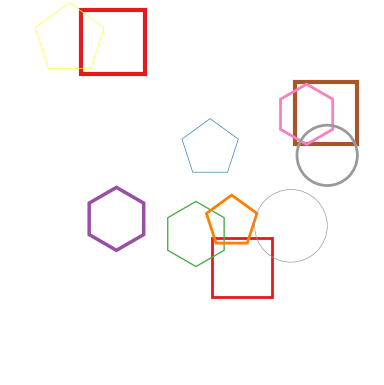[{"shape": "square", "thickness": 2, "radius": 0.39, "center": [0.629, 0.305]}, {"shape": "square", "thickness": 3, "radius": 0.42, "center": [0.293, 0.891]}, {"shape": "pentagon", "thickness": 0.5, "radius": 0.38, "center": [0.546, 0.615]}, {"shape": "hexagon", "thickness": 1, "radius": 0.42, "center": [0.509, 0.392]}, {"shape": "hexagon", "thickness": 2.5, "radius": 0.41, "center": [0.302, 0.432]}, {"shape": "pentagon", "thickness": 2, "radius": 0.34, "center": [0.602, 0.424]}, {"shape": "pentagon", "thickness": 0.5, "radius": 0.47, "center": [0.181, 0.899]}, {"shape": "square", "thickness": 3, "radius": 0.4, "center": [0.846, 0.707]}, {"shape": "hexagon", "thickness": 2, "radius": 0.39, "center": [0.796, 0.703]}, {"shape": "circle", "thickness": 2, "radius": 0.39, "center": [0.85, 0.596]}, {"shape": "circle", "thickness": 0.5, "radius": 0.47, "center": [0.756, 0.413]}]